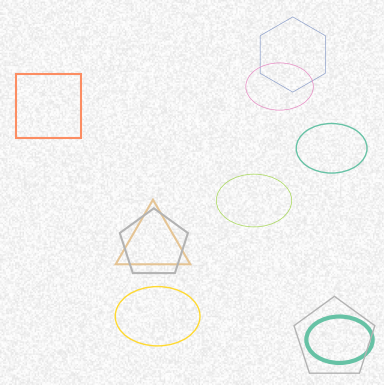[{"shape": "oval", "thickness": 1, "radius": 0.46, "center": [0.861, 0.615]}, {"shape": "oval", "thickness": 3, "radius": 0.43, "center": [0.882, 0.118]}, {"shape": "square", "thickness": 1.5, "radius": 0.42, "center": [0.125, 0.725]}, {"shape": "hexagon", "thickness": 0.5, "radius": 0.49, "center": [0.76, 0.858]}, {"shape": "oval", "thickness": 0.5, "radius": 0.44, "center": [0.726, 0.775]}, {"shape": "oval", "thickness": 0.5, "radius": 0.49, "center": [0.66, 0.479]}, {"shape": "oval", "thickness": 1, "radius": 0.55, "center": [0.409, 0.179]}, {"shape": "triangle", "thickness": 1.5, "radius": 0.56, "center": [0.397, 0.369]}, {"shape": "pentagon", "thickness": 1.5, "radius": 0.47, "center": [0.4, 0.366]}, {"shape": "pentagon", "thickness": 1, "radius": 0.55, "center": [0.869, 0.12]}]